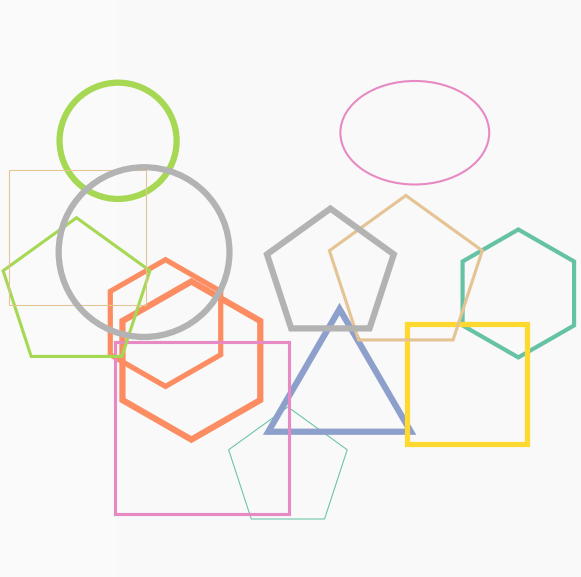[{"shape": "pentagon", "thickness": 0.5, "radius": 0.54, "center": [0.495, 0.187]}, {"shape": "hexagon", "thickness": 2, "radius": 0.55, "center": [0.892, 0.491]}, {"shape": "hexagon", "thickness": 2.5, "radius": 0.55, "center": [0.285, 0.44]}, {"shape": "hexagon", "thickness": 3, "radius": 0.68, "center": [0.329, 0.375]}, {"shape": "triangle", "thickness": 3, "radius": 0.71, "center": [0.584, 0.322]}, {"shape": "oval", "thickness": 1, "radius": 0.64, "center": [0.714, 0.769]}, {"shape": "square", "thickness": 1.5, "radius": 0.74, "center": [0.347, 0.257]}, {"shape": "pentagon", "thickness": 1.5, "radius": 0.66, "center": [0.132, 0.489]}, {"shape": "circle", "thickness": 3, "radius": 0.5, "center": [0.203, 0.755]}, {"shape": "square", "thickness": 2.5, "radius": 0.52, "center": [0.804, 0.334]}, {"shape": "square", "thickness": 0.5, "radius": 0.59, "center": [0.134, 0.588]}, {"shape": "pentagon", "thickness": 1.5, "radius": 0.69, "center": [0.698, 0.522]}, {"shape": "pentagon", "thickness": 3, "radius": 0.57, "center": [0.568, 0.523]}, {"shape": "circle", "thickness": 3, "radius": 0.73, "center": [0.248, 0.563]}]